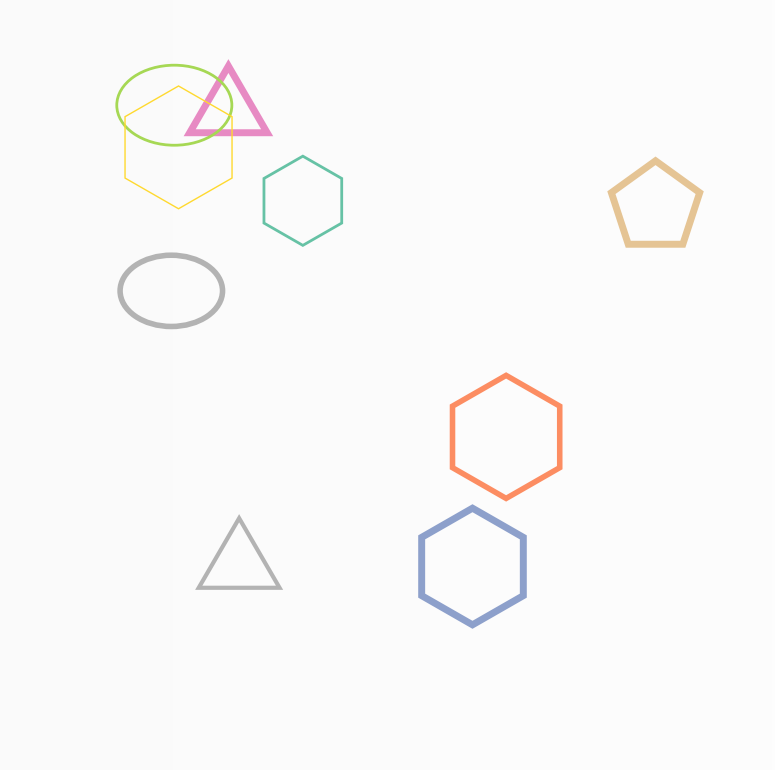[{"shape": "hexagon", "thickness": 1, "radius": 0.29, "center": [0.391, 0.739]}, {"shape": "hexagon", "thickness": 2, "radius": 0.4, "center": [0.653, 0.433]}, {"shape": "hexagon", "thickness": 2.5, "radius": 0.38, "center": [0.61, 0.264]}, {"shape": "triangle", "thickness": 2.5, "radius": 0.29, "center": [0.295, 0.856]}, {"shape": "oval", "thickness": 1, "radius": 0.37, "center": [0.225, 0.863]}, {"shape": "hexagon", "thickness": 0.5, "radius": 0.4, "center": [0.23, 0.809]}, {"shape": "pentagon", "thickness": 2.5, "radius": 0.3, "center": [0.846, 0.731]}, {"shape": "oval", "thickness": 2, "radius": 0.33, "center": [0.221, 0.622]}, {"shape": "triangle", "thickness": 1.5, "radius": 0.3, "center": [0.309, 0.267]}]